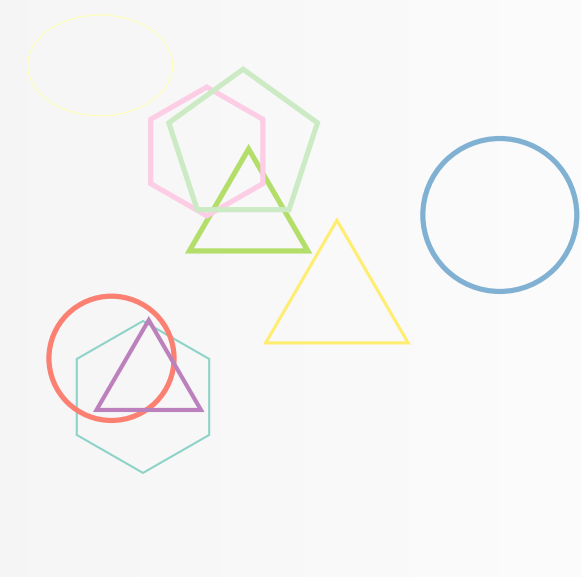[{"shape": "hexagon", "thickness": 1, "radius": 0.66, "center": [0.246, 0.312]}, {"shape": "oval", "thickness": 0.5, "radius": 0.62, "center": [0.172, 0.886]}, {"shape": "circle", "thickness": 2.5, "radius": 0.54, "center": [0.192, 0.379]}, {"shape": "circle", "thickness": 2.5, "radius": 0.66, "center": [0.86, 0.627]}, {"shape": "triangle", "thickness": 2.5, "radius": 0.59, "center": [0.428, 0.623]}, {"shape": "hexagon", "thickness": 2.5, "radius": 0.56, "center": [0.356, 0.737]}, {"shape": "triangle", "thickness": 2, "radius": 0.52, "center": [0.256, 0.341]}, {"shape": "pentagon", "thickness": 2.5, "radius": 0.67, "center": [0.418, 0.745]}, {"shape": "triangle", "thickness": 1.5, "radius": 0.71, "center": [0.58, 0.476]}]